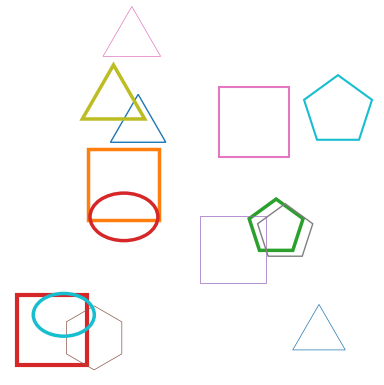[{"shape": "triangle", "thickness": 1, "radius": 0.41, "center": [0.359, 0.672]}, {"shape": "triangle", "thickness": 0.5, "radius": 0.39, "center": [0.829, 0.13]}, {"shape": "square", "thickness": 2.5, "radius": 0.46, "center": [0.321, 0.521]}, {"shape": "pentagon", "thickness": 2.5, "radius": 0.37, "center": [0.717, 0.409]}, {"shape": "square", "thickness": 3, "radius": 0.45, "center": [0.134, 0.142]}, {"shape": "oval", "thickness": 2.5, "radius": 0.44, "center": [0.322, 0.437]}, {"shape": "square", "thickness": 0.5, "radius": 0.43, "center": [0.605, 0.351]}, {"shape": "hexagon", "thickness": 0.5, "radius": 0.42, "center": [0.244, 0.122]}, {"shape": "square", "thickness": 1.5, "radius": 0.45, "center": [0.66, 0.683]}, {"shape": "triangle", "thickness": 0.5, "radius": 0.43, "center": [0.342, 0.897]}, {"shape": "pentagon", "thickness": 1, "radius": 0.38, "center": [0.741, 0.395]}, {"shape": "triangle", "thickness": 2.5, "radius": 0.47, "center": [0.295, 0.738]}, {"shape": "oval", "thickness": 2.5, "radius": 0.4, "center": [0.166, 0.182]}, {"shape": "pentagon", "thickness": 1.5, "radius": 0.46, "center": [0.878, 0.712]}]